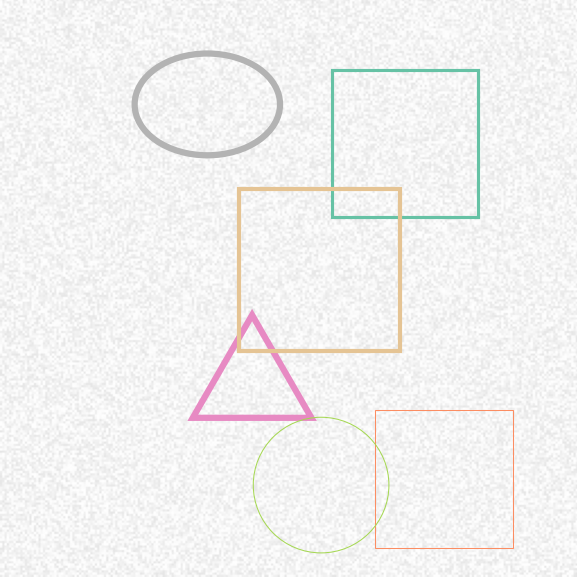[{"shape": "square", "thickness": 1.5, "radius": 0.63, "center": [0.702, 0.75]}, {"shape": "square", "thickness": 0.5, "radius": 0.6, "center": [0.77, 0.17]}, {"shape": "triangle", "thickness": 3, "radius": 0.59, "center": [0.437, 0.335]}, {"shape": "circle", "thickness": 0.5, "radius": 0.59, "center": [0.556, 0.159]}, {"shape": "square", "thickness": 2, "radius": 0.7, "center": [0.553, 0.531]}, {"shape": "oval", "thickness": 3, "radius": 0.63, "center": [0.359, 0.818]}]